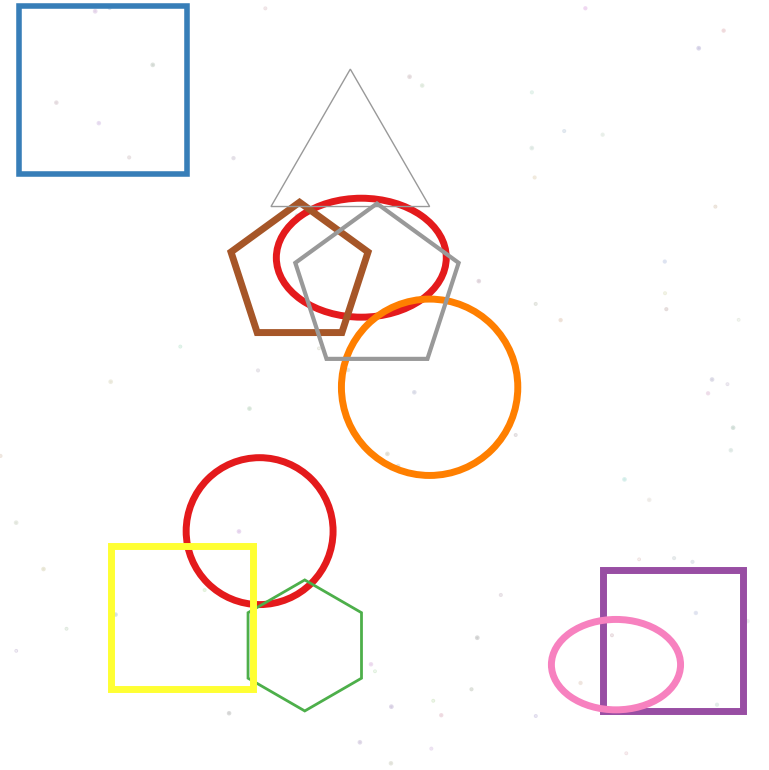[{"shape": "circle", "thickness": 2.5, "radius": 0.48, "center": [0.337, 0.31]}, {"shape": "oval", "thickness": 2.5, "radius": 0.55, "center": [0.469, 0.665]}, {"shape": "square", "thickness": 2, "radius": 0.55, "center": [0.134, 0.883]}, {"shape": "hexagon", "thickness": 1, "radius": 0.43, "center": [0.396, 0.162]}, {"shape": "square", "thickness": 2.5, "radius": 0.46, "center": [0.874, 0.169]}, {"shape": "circle", "thickness": 2.5, "radius": 0.57, "center": [0.558, 0.497]}, {"shape": "square", "thickness": 2.5, "radius": 0.46, "center": [0.236, 0.198]}, {"shape": "pentagon", "thickness": 2.5, "radius": 0.47, "center": [0.389, 0.644]}, {"shape": "oval", "thickness": 2.5, "radius": 0.42, "center": [0.8, 0.137]}, {"shape": "pentagon", "thickness": 1.5, "radius": 0.56, "center": [0.49, 0.624]}, {"shape": "triangle", "thickness": 0.5, "radius": 0.59, "center": [0.455, 0.791]}]